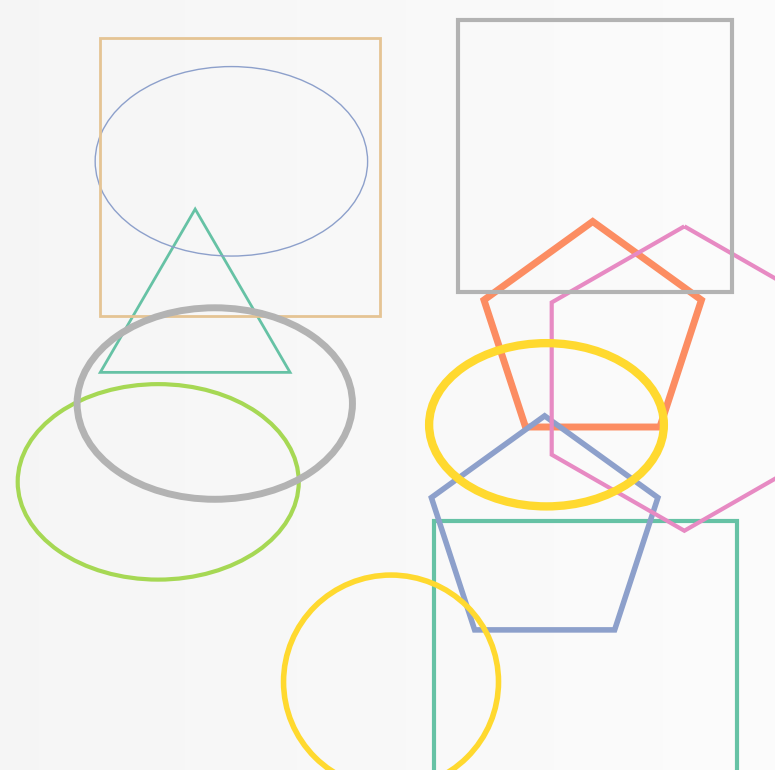[{"shape": "square", "thickness": 1.5, "radius": 0.98, "center": [0.755, 0.128]}, {"shape": "triangle", "thickness": 1, "radius": 0.71, "center": [0.252, 0.587]}, {"shape": "pentagon", "thickness": 2.5, "radius": 0.74, "center": [0.765, 0.565]}, {"shape": "pentagon", "thickness": 2, "radius": 0.77, "center": [0.703, 0.306]}, {"shape": "oval", "thickness": 0.5, "radius": 0.88, "center": [0.299, 0.79]}, {"shape": "hexagon", "thickness": 1.5, "radius": 0.99, "center": [0.883, 0.508]}, {"shape": "oval", "thickness": 1.5, "radius": 0.91, "center": [0.204, 0.374]}, {"shape": "circle", "thickness": 2, "radius": 0.69, "center": [0.505, 0.114]}, {"shape": "oval", "thickness": 3, "radius": 0.76, "center": [0.705, 0.448]}, {"shape": "square", "thickness": 1, "radius": 0.9, "center": [0.31, 0.77]}, {"shape": "oval", "thickness": 2.5, "radius": 0.89, "center": [0.277, 0.476]}, {"shape": "square", "thickness": 1.5, "radius": 0.88, "center": [0.768, 0.798]}]